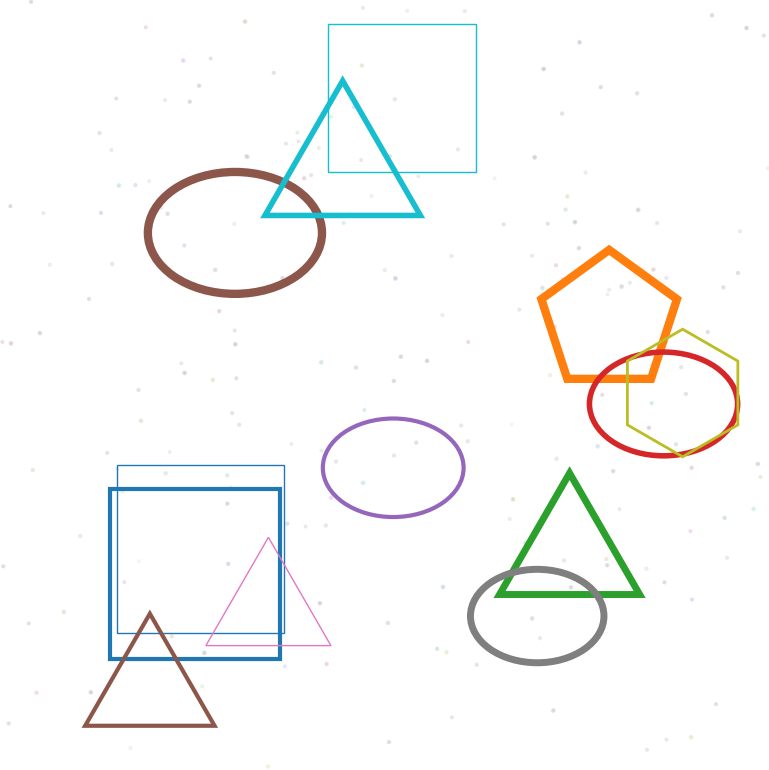[{"shape": "square", "thickness": 1.5, "radius": 0.55, "center": [0.254, 0.254]}, {"shape": "square", "thickness": 0.5, "radius": 0.54, "center": [0.26, 0.287]}, {"shape": "pentagon", "thickness": 3, "radius": 0.46, "center": [0.791, 0.583]}, {"shape": "triangle", "thickness": 2.5, "radius": 0.53, "center": [0.74, 0.28]}, {"shape": "oval", "thickness": 2, "radius": 0.48, "center": [0.862, 0.475]}, {"shape": "oval", "thickness": 1.5, "radius": 0.46, "center": [0.511, 0.392]}, {"shape": "oval", "thickness": 3, "radius": 0.57, "center": [0.305, 0.698]}, {"shape": "triangle", "thickness": 1.5, "radius": 0.49, "center": [0.195, 0.106]}, {"shape": "triangle", "thickness": 0.5, "radius": 0.47, "center": [0.349, 0.208]}, {"shape": "oval", "thickness": 2.5, "radius": 0.43, "center": [0.698, 0.2]}, {"shape": "hexagon", "thickness": 1, "radius": 0.41, "center": [0.887, 0.49]}, {"shape": "triangle", "thickness": 2, "radius": 0.58, "center": [0.445, 0.778]}, {"shape": "square", "thickness": 0.5, "radius": 0.48, "center": [0.522, 0.872]}]